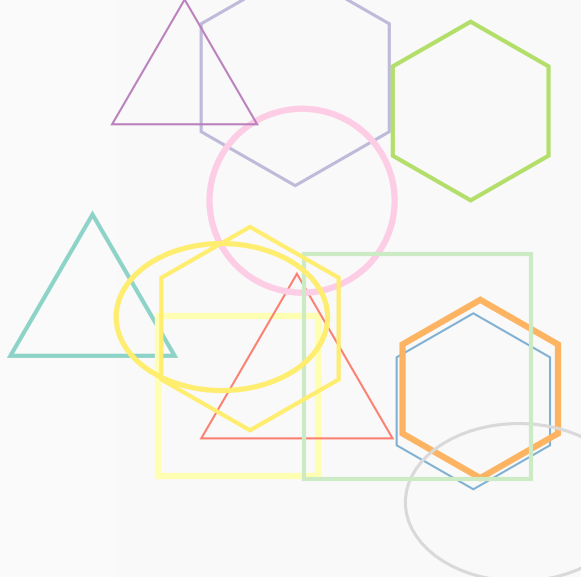[{"shape": "triangle", "thickness": 2, "radius": 0.82, "center": [0.159, 0.465]}, {"shape": "square", "thickness": 3, "radius": 0.69, "center": [0.409, 0.313]}, {"shape": "hexagon", "thickness": 1.5, "radius": 0.93, "center": [0.508, 0.865]}, {"shape": "triangle", "thickness": 1, "radius": 0.95, "center": [0.511, 0.335]}, {"shape": "hexagon", "thickness": 1, "radius": 0.76, "center": [0.814, 0.304]}, {"shape": "hexagon", "thickness": 3, "radius": 0.77, "center": [0.826, 0.326]}, {"shape": "hexagon", "thickness": 2, "radius": 0.77, "center": [0.81, 0.807]}, {"shape": "circle", "thickness": 3, "radius": 0.8, "center": [0.52, 0.652]}, {"shape": "oval", "thickness": 1.5, "radius": 0.98, "center": [0.892, 0.129]}, {"shape": "triangle", "thickness": 1, "radius": 0.72, "center": [0.318, 0.856]}, {"shape": "square", "thickness": 2, "radius": 0.97, "center": [0.718, 0.365]}, {"shape": "hexagon", "thickness": 2, "radius": 0.88, "center": [0.43, 0.43]}, {"shape": "oval", "thickness": 2.5, "radius": 0.91, "center": [0.382, 0.45]}]